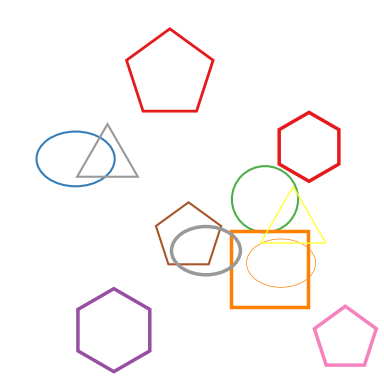[{"shape": "pentagon", "thickness": 2, "radius": 0.59, "center": [0.441, 0.807]}, {"shape": "hexagon", "thickness": 2.5, "radius": 0.45, "center": [0.803, 0.619]}, {"shape": "oval", "thickness": 1.5, "radius": 0.51, "center": [0.196, 0.587]}, {"shape": "circle", "thickness": 1.5, "radius": 0.43, "center": [0.688, 0.482]}, {"shape": "hexagon", "thickness": 2.5, "radius": 0.54, "center": [0.296, 0.142]}, {"shape": "square", "thickness": 2.5, "radius": 0.5, "center": [0.7, 0.302]}, {"shape": "oval", "thickness": 0.5, "radius": 0.45, "center": [0.73, 0.317]}, {"shape": "triangle", "thickness": 1, "radius": 0.49, "center": [0.761, 0.418]}, {"shape": "pentagon", "thickness": 1.5, "radius": 0.44, "center": [0.49, 0.385]}, {"shape": "pentagon", "thickness": 2.5, "radius": 0.42, "center": [0.897, 0.12]}, {"shape": "oval", "thickness": 2.5, "radius": 0.45, "center": [0.535, 0.349]}, {"shape": "triangle", "thickness": 1.5, "radius": 0.46, "center": [0.279, 0.586]}]